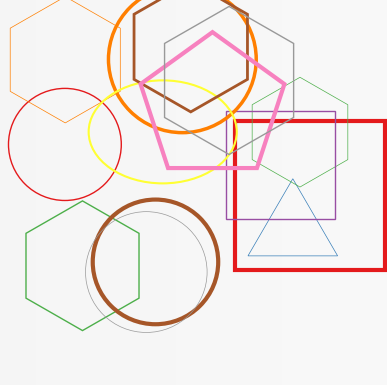[{"shape": "square", "thickness": 3, "radius": 0.97, "center": [0.801, 0.491]}, {"shape": "circle", "thickness": 1, "radius": 0.73, "center": [0.167, 0.625]}, {"shape": "triangle", "thickness": 0.5, "radius": 0.67, "center": [0.756, 0.402]}, {"shape": "hexagon", "thickness": 0.5, "radius": 0.71, "center": [0.774, 0.657]}, {"shape": "hexagon", "thickness": 1, "radius": 0.84, "center": [0.213, 0.31]}, {"shape": "square", "thickness": 1, "radius": 0.7, "center": [0.724, 0.572]}, {"shape": "hexagon", "thickness": 0.5, "radius": 0.82, "center": [0.168, 0.845]}, {"shape": "circle", "thickness": 2.5, "radius": 0.95, "center": [0.471, 0.846]}, {"shape": "oval", "thickness": 1.5, "radius": 0.96, "center": [0.42, 0.657]}, {"shape": "circle", "thickness": 3, "radius": 0.81, "center": [0.401, 0.32]}, {"shape": "hexagon", "thickness": 2, "radius": 0.84, "center": [0.492, 0.878]}, {"shape": "pentagon", "thickness": 3, "radius": 0.98, "center": [0.548, 0.721]}, {"shape": "circle", "thickness": 0.5, "radius": 0.78, "center": [0.378, 0.293]}, {"shape": "hexagon", "thickness": 1, "radius": 0.96, "center": [0.591, 0.791]}]